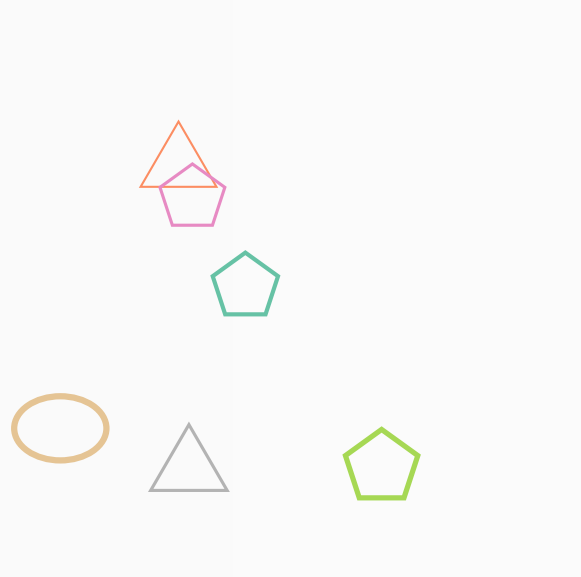[{"shape": "pentagon", "thickness": 2, "radius": 0.3, "center": [0.422, 0.503]}, {"shape": "triangle", "thickness": 1, "radius": 0.38, "center": [0.307, 0.713]}, {"shape": "pentagon", "thickness": 1.5, "radius": 0.29, "center": [0.331, 0.657]}, {"shape": "pentagon", "thickness": 2.5, "radius": 0.33, "center": [0.657, 0.19]}, {"shape": "oval", "thickness": 3, "radius": 0.4, "center": [0.104, 0.257]}, {"shape": "triangle", "thickness": 1.5, "radius": 0.38, "center": [0.325, 0.188]}]